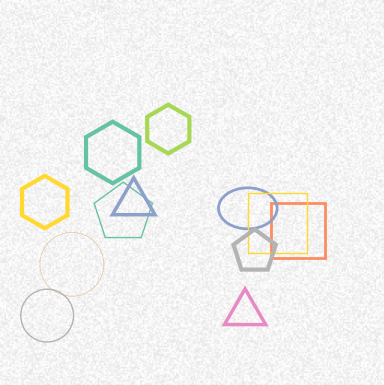[{"shape": "hexagon", "thickness": 3, "radius": 0.4, "center": [0.293, 0.604]}, {"shape": "pentagon", "thickness": 1, "radius": 0.4, "center": [0.32, 0.447]}, {"shape": "square", "thickness": 2, "radius": 0.35, "center": [0.773, 0.402]}, {"shape": "triangle", "thickness": 2.5, "radius": 0.32, "center": [0.347, 0.474]}, {"shape": "oval", "thickness": 2, "radius": 0.38, "center": [0.644, 0.459]}, {"shape": "triangle", "thickness": 2.5, "radius": 0.31, "center": [0.637, 0.188]}, {"shape": "hexagon", "thickness": 3, "radius": 0.32, "center": [0.437, 0.665]}, {"shape": "square", "thickness": 1, "radius": 0.39, "center": [0.721, 0.421]}, {"shape": "hexagon", "thickness": 3, "radius": 0.34, "center": [0.116, 0.475]}, {"shape": "circle", "thickness": 0.5, "radius": 0.42, "center": [0.187, 0.313]}, {"shape": "pentagon", "thickness": 3, "radius": 0.29, "center": [0.661, 0.347]}, {"shape": "circle", "thickness": 1, "radius": 0.34, "center": [0.123, 0.18]}]